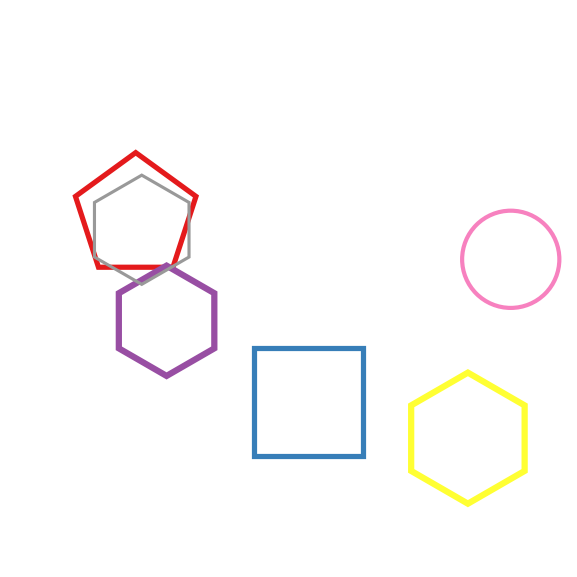[{"shape": "pentagon", "thickness": 2.5, "radius": 0.55, "center": [0.235, 0.625]}, {"shape": "square", "thickness": 2.5, "radius": 0.47, "center": [0.534, 0.302]}, {"shape": "hexagon", "thickness": 3, "radius": 0.48, "center": [0.288, 0.444]}, {"shape": "hexagon", "thickness": 3, "radius": 0.57, "center": [0.81, 0.24]}, {"shape": "circle", "thickness": 2, "radius": 0.42, "center": [0.884, 0.55]}, {"shape": "hexagon", "thickness": 1.5, "radius": 0.47, "center": [0.245, 0.601]}]